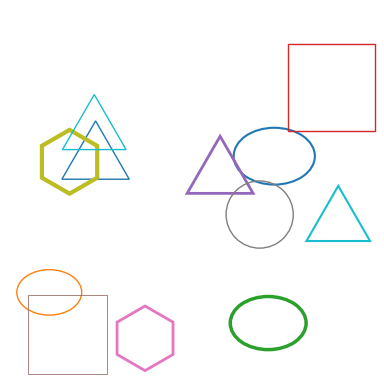[{"shape": "oval", "thickness": 1.5, "radius": 0.53, "center": [0.712, 0.594]}, {"shape": "triangle", "thickness": 1, "radius": 0.5, "center": [0.248, 0.585]}, {"shape": "oval", "thickness": 1, "radius": 0.42, "center": [0.128, 0.241]}, {"shape": "oval", "thickness": 2.5, "radius": 0.49, "center": [0.697, 0.161]}, {"shape": "square", "thickness": 1, "radius": 0.56, "center": [0.862, 0.773]}, {"shape": "triangle", "thickness": 2, "radius": 0.49, "center": [0.572, 0.547]}, {"shape": "square", "thickness": 0.5, "radius": 0.52, "center": [0.175, 0.131]}, {"shape": "hexagon", "thickness": 2, "radius": 0.42, "center": [0.377, 0.121]}, {"shape": "circle", "thickness": 1, "radius": 0.44, "center": [0.674, 0.443]}, {"shape": "hexagon", "thickness": 3, "radius": 0.41, "center": [0.181, 0.58]}, {"shape": "triangle", "thickness": 1, "radius": 0.48, "center": [0.245, 0.659]}, {"shape": "triangle", "thickness": 1.5, "radius": 0.48, "center": [0.879, 0.422]}]